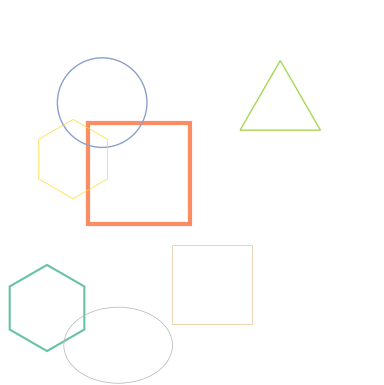[{"shape": "hexagon", "thickness": 1.5, "radius": 0.56, "center": [0.122, 0.2]}, {"shape": "square", "thickness": 3, "radius": 0.66, "center": [0.361, 0.548]}, {"shape": "circle", "thickness": 1, "radius": 0.58, "center": [0.265, 0.733]}, {"shape": "triangle", "thickness": 1, "radius": 0.6, "center": [0.728, 0.722]}, {"shape": "hexagon", "thickness": 0.5, "radius": 0.51, "center": [0.19, 0.587]}, {"shape": "square", "thickness": 0.5, "radius": 0.52, "center": [0.551, 0.261]}, {"shape": "oval", "thickness": 0.5, "radius": 0.71, "center": [0.307, 0.103]}]